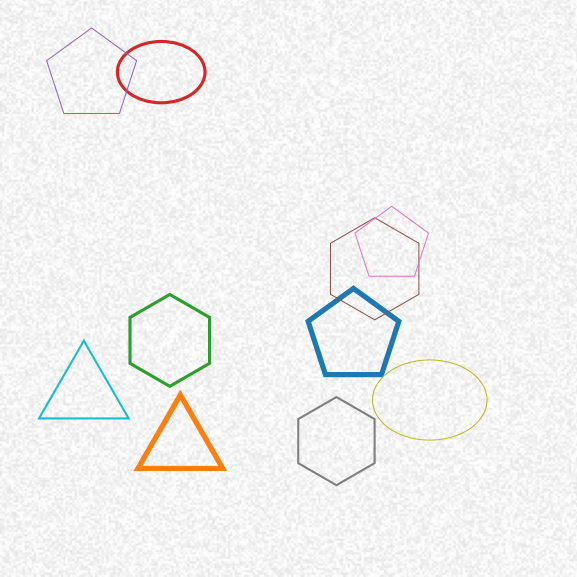[{"shape": "pentagon", "thickness": 2.5, "radius": 0.41, "center": [0.612, 0.417]}, {"shape": "triangle", "thickness": 2.5, "radius": 0.42, "center": [0.312, 0.23]}, {"shape": "hexagon", "thickness": 1.5, "radius": 0.4, "center": [0.294, 0.41]}, {"shape": "oval", "thickness": 1.5, "radius": 0.38, "center": [0.279, 0.874]}, {"shape": "pentagon", "thickness": 0.5, "radius": 0.41, "center": [0.159, 0.869]}, {"shape": "hexagon", "thickness": 0.5, "radius": 0.44, "center": [0.649, 0.534]}, {"shape": "pentagon", "thickness": 0.5, "radius": 0.33, "center": [0.678, 0.575]}, {"shape": "hexagon", "thickness": 1, "radius": 0.38, "center": [0.583, 0.235]}, {"shape": "oval", "thickness": 0.5, "radius": 0.5, "center": [0.744, 0.306]}, {"shape": "triangle", "thickness": 1, "radius": 0.45, "center": [0.145, 0.319]}]